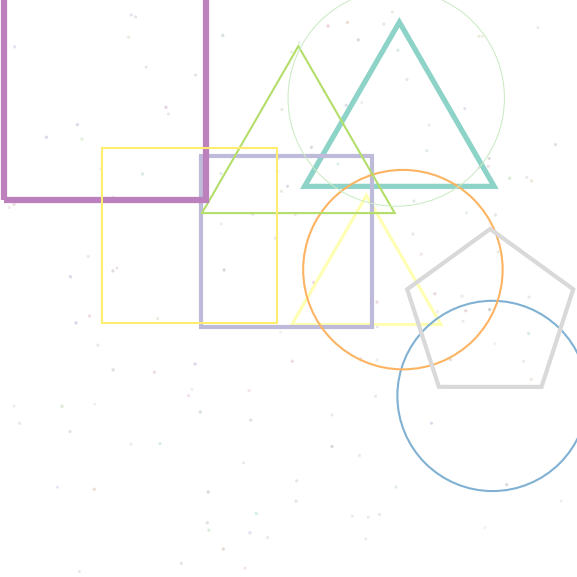[{"shape": "triangle", "thickness": 2.5, "radius": 0.95, "center": [0.692, 0.771]}, {"shape": "triangle", "thickness": 1.5, "radius": 0.75, "center": [0.634, 0.512]}, {"shape": "square", "thickness": 2, "radius": 0.74, "center": [0.496, 0.581]}, {"shape": "circle", "thickness": 1, "radius": 0.82, "center": [0.853, 0.314]}, {"shape": "circle", "thickness": 1, "radius": 0.86, "center": [0.698, 0.532]}, {"shape": "triangle", "thickness": 1, "radius": 0.96, "center": [0.517, 0.727]}, {"shape": "pentagon", "thickness": 2, "radius": 0.76, "center": [0.849, 0.452]}, {"shape": "square", "thickness": 3, "radius": 0.87, "center": [0.182, 0.828]}, {"shape": "circle", "thickness": 0.5, "radius": 0.94, "center": [0.686, 0.829]}, {"shape": "square", "thickness": 1, "radius": 0.76, "center": [0.328, 0.592]}]